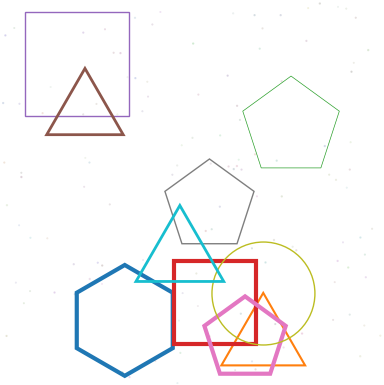[{"shape": "hexagon", "thickness": 3, "radius": 0.72, "center": [0.324, 0.168]}, {"shape": "triangle", "thickness": 1.5, "radius": 0.63, "center": [0.684, 0.114]}, {"shape": "pentagon", "thickness": 0.5, "radius": 0.66, "center": [0.756, 0.671]}, {"shape": "square", "thickness": 3, "radius": 0.54, "center": [0.558, 0.215]}, {"shape": "square", "thickness": 1, "radius": 0.68, "center": [0.201, 0.833]}, {"shape": "triangle", "thickness": 2, "radius": 0.57, "center": [0.221, 0.708]}, {"shape": "pentagon", "thickness": 3, "radius": 0.56, "center": [0.637, 0.119]}, {"shape": "pentagon", "thickness": 1, "radius": 0.61, "center": [0.544, 0.465]}, {"shape": "circle", "thickness": 1, "radius": 0.67, "center": [0.684, 0.238]}, {"shape": "triangle", "thickness": 2, "radius": 0.66, "center": [0.467, 0.335]}]